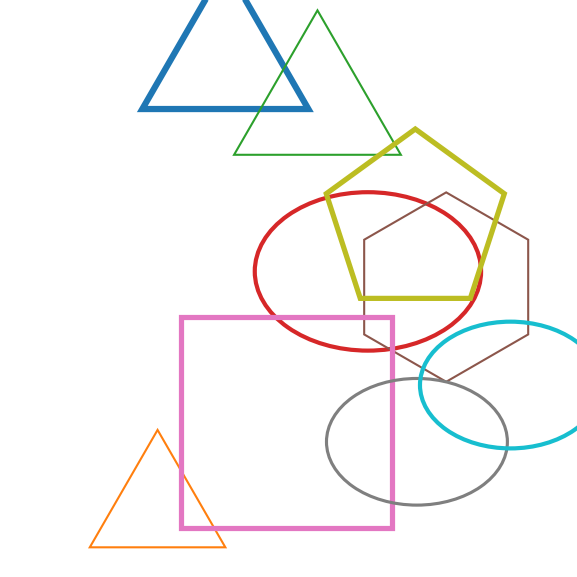[{"shape": "triangle", "thickness": 3, "radius": 0.83, "center": [0.39, 0.893]}, {"shape": "triangle", "thickness": 1, "radius": 0.68, "center": [0.273, 0.119]}, {"shape": "triangle", "thickness": 1, "radius": 0.83, "center": [0.55, 0.814]}, {"shape": "oval", "thickness": 2, "radius": 0.98, "center": [0.637, 0.529]}, {"shape": "hexagon", "thickness": 1, "radius": 0.82, "center": [0.773, 0.502]}, {"shape": "square", "thickness": 2.5, "radius": 0.91, "center": [0.496, 0.267]}, {"shape": "oval", "thickness": 1.5, "radius": 0.78, "center": [0.722, 0.234]}, {"shape": "pentagon", "thickness": 2.5, "radius": 0.81, "center": [0.719, 0.614]}, {"shape": "oval", "thickness": 2, "radius": 0.78, "center": [0.884, 0.332]}]